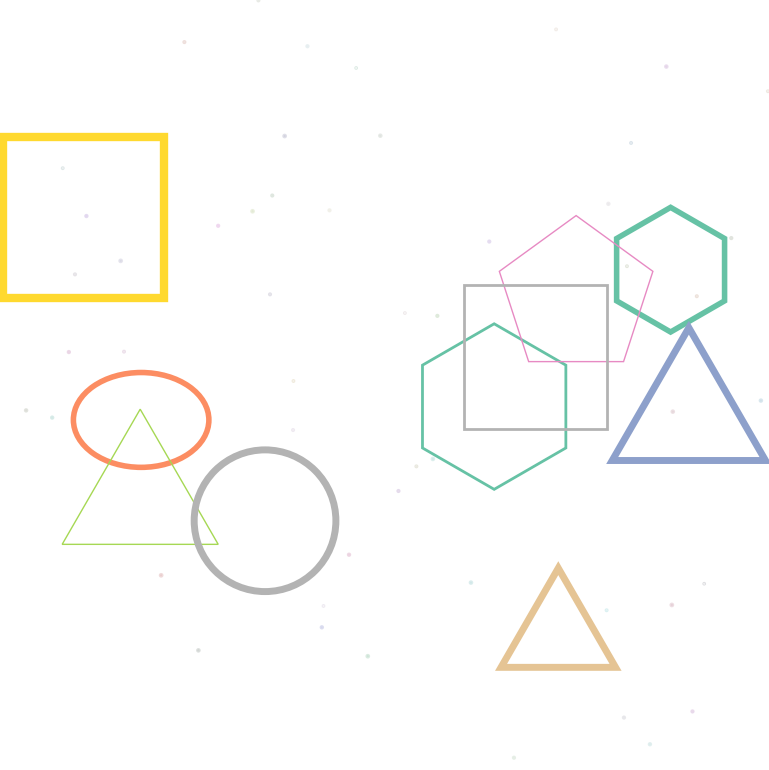[{"shape": "hexagon", "thickness": 1, "radius": 0.54, "center": [0.642, 0.472]}, {"shape": "hexagon", "thickness": 2, "radius": 0.4, "center": [0.871, 0.65]}, {"shape": "oval", "thickness": 2, "radius": 0.44, "center": [0.183, 0.455]}, {"shape": "triangle", "thickness": 2.5, "radius": 0.57, "center": [0.895, 0.459]}, {"shape": "pentagon", "thickness": 0.5, "radius": 0.52, "center": [0.748, 0.615]}, {"shape": "triangle", "thickness": 0.5, "radius": 0.58, "center": [0.182, 0.352]}, {"shape": "square", "thickness": 3, "radius": 0.52, "center": [0.109, 0.718]}, {"shape": "triangle", "thickness": 2.5, "radius": 0.43, "center": [0.725, 0.176]}, {"shape": "square", "thickness": 1, "radius": 0.47, "center": [0.695, 0.536]}, {"shape": "circle", "thickness": 2.5, "radius": 0.46, "center": [0.344, 0.324]}]